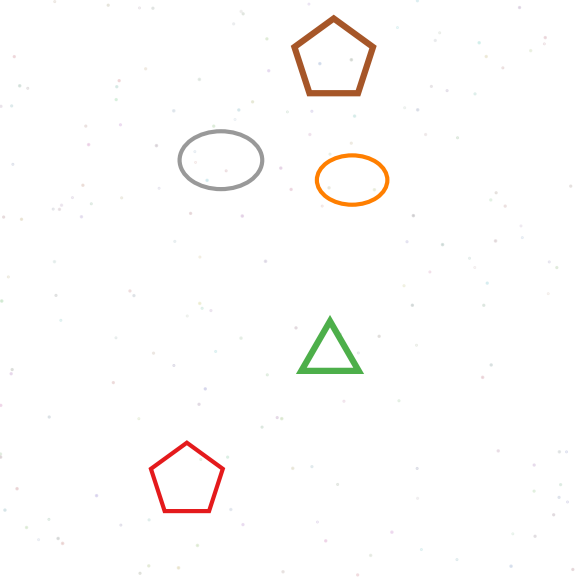[{"shape": "pentagon", "thickness": 2, "radius": 0.33, "center": [0.324, 0.167]}, {"shape": "triangle", "thickness": 3, "radius": 0.29, "center": [0.571, 0.386]}, {"shape": "oval", "thickness": 2, "radius": 0.31, "center": [0.61, 0.687]}, {"shape": "pentagon", "thickness": 3, "radius": 0.36, "center": [0.578, 0.896]}, {"shape": "oval", "thickness": 2, "radius": 0.36, "center": [0.383, 0.722]}]